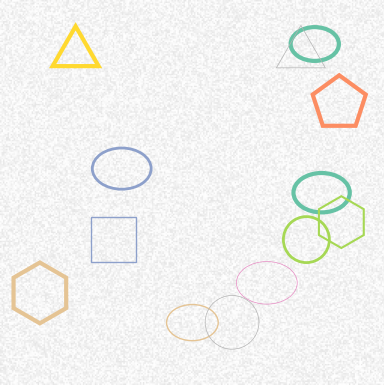[{"shape": "oval", "thickness": 3, "radius": 0.37, "center": [0.835, 0.499]}, {"shape": "oval", "thickness": 3, "radius": 0.31, "center": [0.818, 0.886]}, {"shape": "pentagon", "thickness": 3, "radius": 0.36, "center": [0.881, 0.732]}, {"shape": "oval", "thickness": 2, "radius": 0.38, "center": [0.316, 0.562]}, {"shape": "square", "thickness": 1, "radius": 0.29, "center": [0.295, 0.379]}, {"shape": "oval", "thickness": 0.5, "radius": 0.39, "center": [0.693, 0.265]}, {"shape": "circle", "thickness": 2, "radius": 0.3, "center": [0.796, 0.378]}, {"shape": "hexagon", "thickness": 1.5, "radius": 0.34, "center": [0.887, 0.423]}, {"shape": "triangle", "thickness": 3, "radius": 0.34, "center": [0.196, 0.863]}, {"shape": "oval", "thickness": 1, "radius": 0.34, "center": [0.5, 0.162]}, {"shape": "hexagon", "thickness": 3, "radius": 0.39, "center": [0.104, 0.239]}, {"shape": "circle", "thickness": 0.5, "radius": 0.35, "center": [0.603, 0.163]}, {"shape": "triangle", "thickness": 0.5, "radius": 0.37, "center": [0.781, 0.861]}]